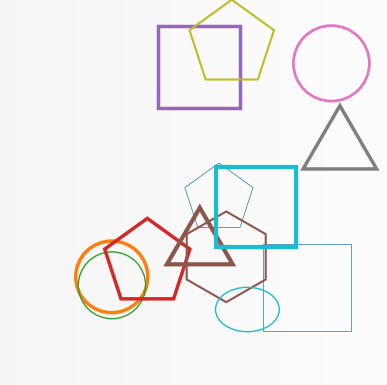[{"shape": "square", "thickness": 0.5, "radius": 0.57, "center": [0.793, 0.253]}, {"shape": "pentagon", "thickness": 0.5, "radius": 0.46, "center": [0.565, 0.484]}, {"shape": "circle", "thickness": 2.5, "radius": 0.47, "center": [0.288, 0.281]}, {"shape": "circle", "thickness": 1, "radius": 0.43, "center": [0.289, 0.259]}, {"shape": "pentagon", "thickness": 2.5, "radius": 0.58, "center": [0.38, 0.317]}, {"shape": "square", "thickness": 2.5, "radius": 0.53, "center": [0.513, 0.825]}, {"shape": "hexagon", "thickness": 1.5, "radius": 0.59, "center": [0.584, 0.333]}, {"shape": "triangle", "thickness": 3, "radius": 0.49, "center": [0.516, 0.362]}, {"shape": "circle", "thickness": 2, "radius": 0.49, "center": [0.855, 0.835]}, {"shape": "triangle", "thickness": 2.5, "radius": 0.55, "center": [0.877, 0.616]}, {"shape": "pentagon", "thickness": 1.5, "radius": 0.57, "center": [0.598, 0.886]}, {"shape": "oval", "thickness": 1, "radius": 0.41, "center": [0.638, 0.196]}, {"shape": "square", "thickness": 3, "radius": 0.52, "center": [0.661, 0.463]}]